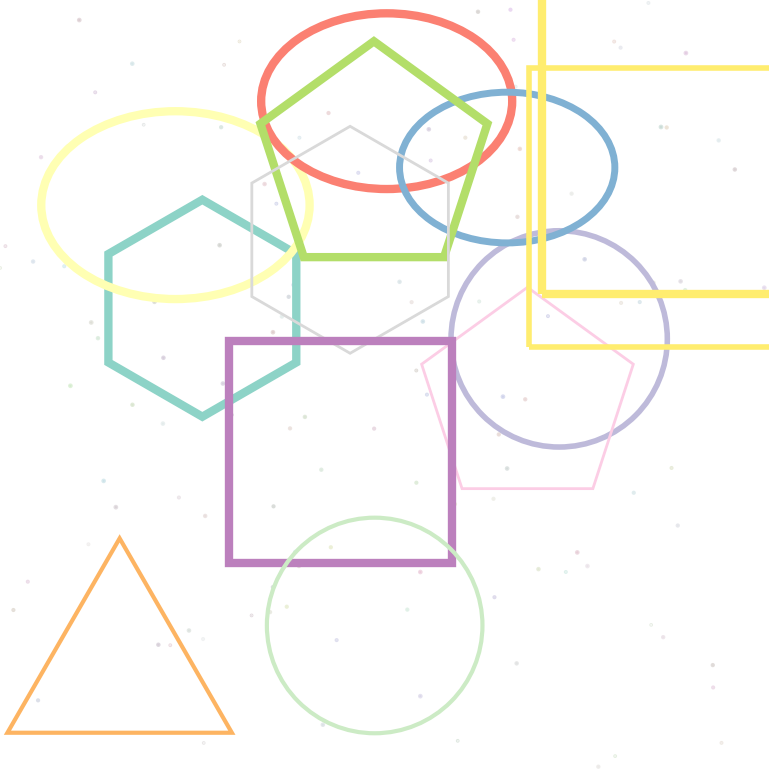[{"shape": "hexagon", "thickness": 3, "radius": 0.7, "center": [0.263, 0.6]}, {"shape": "oval", "thickness": 3, "radius": 0.87, "center": [0.228, 0.734]}, {"shape": "circle", "thickness": 2, "radius": 0.7, "center": [0.726, 0.56]}, {"shape": "oval", "thickness": 3, "radius": 0.82, "center": [0.502, 0.869]}, {"shape": "oval", "thickness": 2.5, "radius": 0.7, "center": [0.659, 0.782]}, {"shape": "triangle", "thickness": 1.5, "radius": 0.84, "center": [0.155, 0.133]}, {"shape": "pentagon", "thickness": 3, "radius": 0.77, "center": [0.486, 0.791]}, {"shape": "pentagon", "thickness": 1, "radius": 0.72, "center": [0.685, 0.482]}, {"shape": "hexagon", "thickness": 1, "radius": 0.74, "center": [0.455, 0.689]}, {"shape": "square", "thickness": 3, "radius": 0.72, "center": [0.442, 0.413]}, {"shape": "circle", "thickness": 1.5, "radius": 0.7, "center": [0.487, 0.188]}, {"shape": "square", "thickness": 3, "radius": 0.97, "center": [0.897, 0.812]}, {"shape": "square", "thickness": 2, "radius": 0.91, "center": [0.868, 0.731]}]